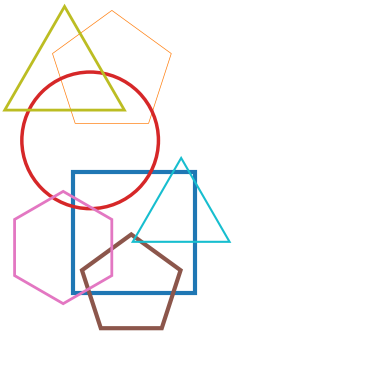[{"shape": "square", "thickness": 3, "radius": 0.79, "center": [0.349, 0.397]}, {"shape": "pentagon", "thickness": 0.5, "radius": 0.81, "center": [0.291, 0.811]}, {"shape": "circle", "thickness": 2.5, "radius": 0.89, "center": [0.234, 0.635]}, {"shape": "pentagon", "thickness": 3, "radius": 0.67, "center": [0.341, 0.256]}, {"shape": "hexagon", "thickness": 2, "radius": 0.73, "center": [0.164, 0.357]}, {"shape": "triangle", "thickness": 2, "radius": 0.9, "center": [0.168, 0.804]}, {"shape": "triangle", "thickness": 1.5, "radius": 0.73, "center": [0.471, 0.444]}]